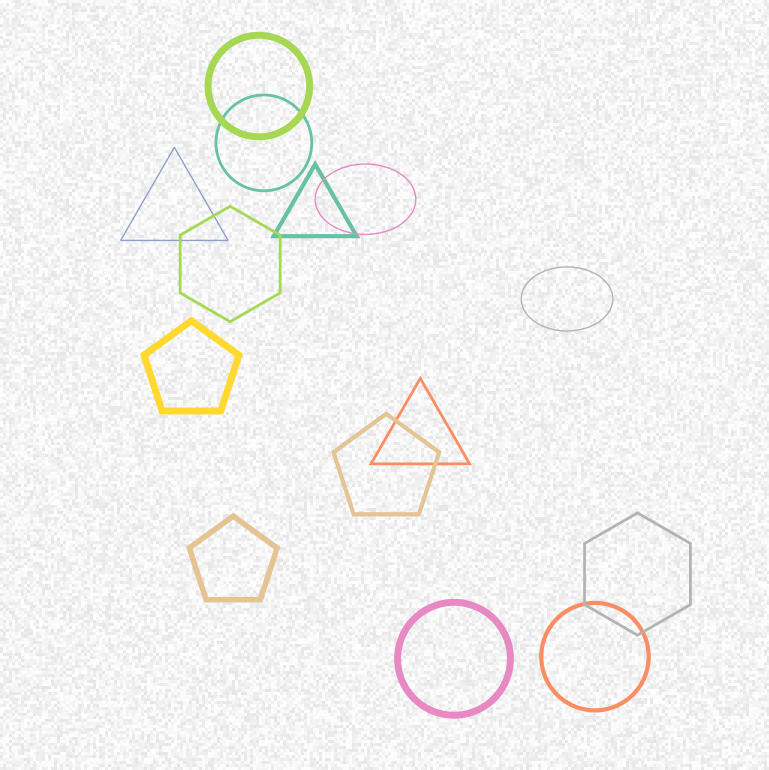[{"shape": "circle", "thickness": 1, "radius": 0.31, "center": [0.343, 0.814]}, {"shape": "triangle", "thickness": 1.5, "radius": 0.31, "center": [0.409, 0.724]}, {"shape": "circle", "thickness": 1.5, "radius": 0.35, "center": [0.773, 0.147]}, {"shape": "triangle", "thickness": 1, "radius": 0.37, "center": [0.546, 0.435]}, {"shape": "triangle", "thickness": 0.5, "radius": 0.4, "center": [0.226, 0.728]}, {"shape": "oval", "thickness": 0.5, "radius": 0.33, "center": [0.475, 0.741]}, {"shape": "circle", "thickness": 2.5, "radius": 0.37, "center": [0.59, 0.144]}, {"shape": "hexagon", "thickness": 1, "radius": 0.37, "center": [0.299, 0.657]}, {"shape": "circle", "thickness": 2.5, "radius": 0.33, "center": [0.336, 0.888]}, {"shape": "pentagon", "thickness": 2.5, "radius": 0.32, "center": [0.249, 0.519]}, {"shape": "pentagon", "thickness": 2, "radius": 0.3, "center": [0.303, 0.27]}, {"shape": "pentagon", "thickness": 1.5, "radius": 0.36, "center": [0.502, 0.39]}, {"shape": "hexagon", "thickness": 1, "radius": 0.4, "center": [0.828, 0.254]}, {"shape": "oval", "thickness": 0.5, "radius": 0.3, "center": [0.736, 0.612]}]